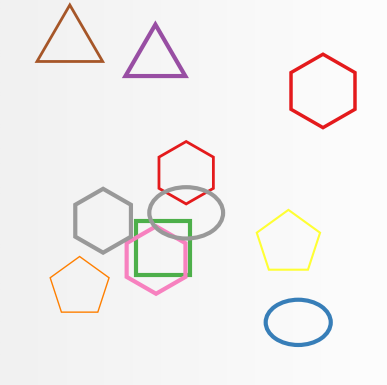[{"shape": "hexagon", "thickness": 2, "radius": 0.41, "center": [0.48, 0.551]}, {"shape": "hexagon", "thickness": 2.5, "radius": 0.48, "center": [0.834, 0.764]}, {"shape": "oval", "thickness": 3, "radius": 0.42, "center": [0.77, 0.163]}, {"shape": "square", "thickness": 3, "radius": 0.35, "center": [0.421, 0.356]}, {"shape": "triangle", "thickness": 3, "radius": 0.45, "center": [0.401, 0.847]}, {"shape": "pentagon", "thickness": 1, "radius": 0.4, "center": [0.205, 0.254]}, {"shape": "pentagon", "thickness": 1.5, "radius": 0.43, "center": [0.744, 0.369]}, {"shape": "triangle", "thickness": 2, "radius": 0.49, "center": [0.18, 0.889]}, {"shape": "hexagon", "thickness": 3, "radius": 0.44, "center": [0.403, 0.325]}, {"shape": "oval", "thickness": 3, "radius": 0.48, "center": [0.481, 0.447]}, {"shape": "hexagon", "thickness": 3, "radius": 0.41, "center": [0.266, 0.427]}]